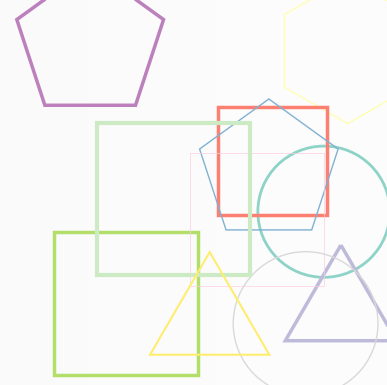[{"shape": "circle", "thickness": 2, "radius": 0.85, "center": [0.836, 0.45]}, {"shape": "hexagon", "thickness": 1, "radius": 0.94, "center": [0.898, 0.868]}, {"shape": "triangle", "thickness": 2.5, "radius": 0.83, "center": [0.88, 0.198]}, {"shape": "square", "thickness": 2.5, "radius": 0.7, "center": [0.704, 0.582]}, {"shape": "pentagon", "thickness": 1, "radius": 0.94, "center": [0.694, 0.555]}, {"shape": "square", "thickness": 2.5, "radius": 0.93, "center": [0.326, 0.211]}, {"shape": "square", "thickness": 0.5, "radius": 0.86, "center": [0.663, 0.43]}, {"shape": "circle", "thickness": 1, "radius": 0.93, "center": [0.789, 0.159]}, {"shape": "pentagon", "thickness": 2.5, "radius": 1.0, "center": [0.233, 0.888]}, {"shape": "square", "thickness": 3, "radius": 0.98, "center": [0.448, 0.483]}, {"shape": "triangle", "thickness": 1.5, "radius": 0.89, "center": [0.541, 0.167]}]